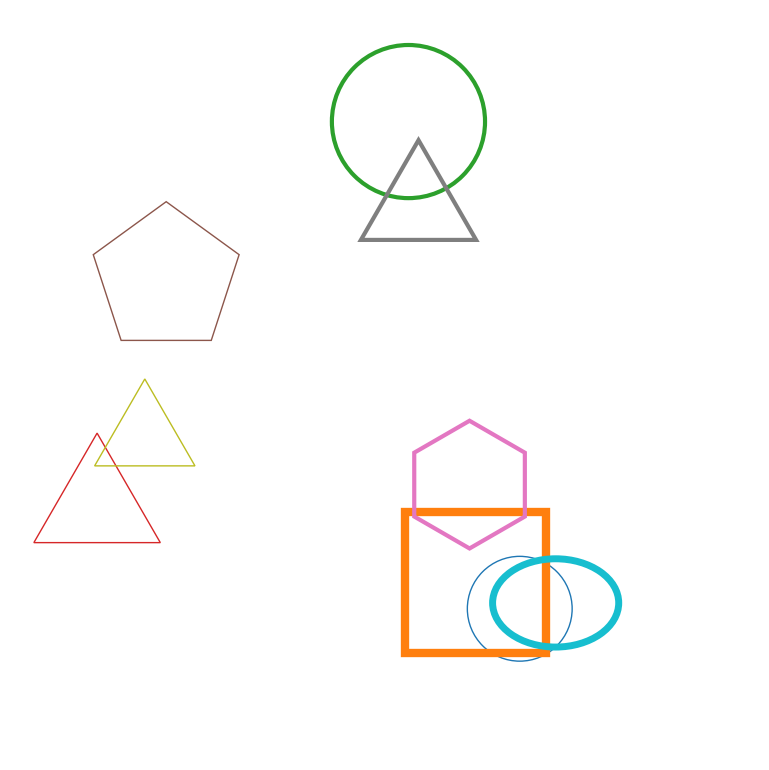[{"shape": "circle", "thickness": 0.5, "radius": 0.34, "center": [0.675, 0.209]}, {"shape": "square", "thickness": 3, "radius": 0.46, "center": [0.617, 0.244]}, {"shape": "circle", "thickness": 1.5, "radius": 0.5, "center": [0.53, 0.842]}, {"shape": "triangle", "thickness": 0.5, "radius": 0.47, "center": [0.126, 0.343]}, {"shape": "pentagon", "thickness": 0.5, "radius": 0.5, "center": [0.216, 0.638]}, {"shape": "hexagon", "thickness": 1.5, "radius": 0.41, "center": [0.61, 0.371]}, {"shape": "triangle", "thickness": 1.5, "radius": 0.43, "center": [0.544, 0.732]}, {"shape": "triangle", "thickness": 0.5, "radius": 0.38, "center": [0.188, 0.433]}, {"shape": "oval", "thickness": 2.5, "radius": 0.41, "center": [0.722, 0.217]}]